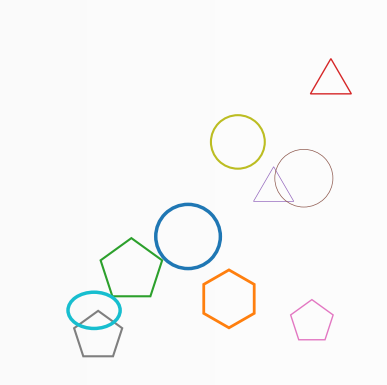[{"shape": "circle", "thickness": 2.5, "radius": 0.42, "center": [0.485, 0.386]}, {"shape": "hexagon", "thickness": 2, "radius": 0.38, "center": [0.591, 0.224]}, {"shape": "pentagon", "thickness": 1.5, "radius": 0.42, "center": [0.339, 0.298]}, {"shape": "triangle", "thickness": 1, "radius": 0.3, "center": [0.854, 0.787]}, {"shape": "triangle", "thickness": 0.5, "radius": 0.3, "center": [0.706, 0.507]}, {"shape": "circle", "thickness": 0.5, "radius": 0.37, "center": [0.784, 0.537]}, {"shape": "pentagon", "thickness": 1, "radius": 0.29, "center": [0.805, 0.164]}, {"shape": "pentagon", "thickness": 1.5, "radius": 0.33, "center": [0.253, 0.127]}, {"shape": "circle", "thickness": 1.5, "radius": 0.35, "center": [0.614, 0.631]}, {"shape": "oval", "thickness": 2.5, "radius": 0.34, "center": [0.243, 0.194]}]